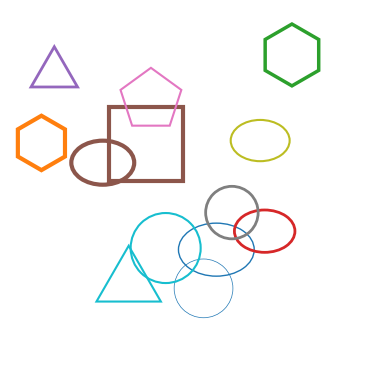[{"shape": "oval", "thickness": 1, "radius": 0.49, "center": [0.562, 0.352]}, {"shape": "circle", "thickness": 0.5, "radius": 0.38, "center": [0.529, 0.251]}, {"shape": "hexagon", "thickness": 3, "radius": 0.35, "center": [0.108, 0.629]}, {"shape": "hexagon", "thickness": 2.5, "radius": 0.4, "center": [0.758, 0.857]}, {"shape": "oval", "thickness": 2, "radius": 0.39, "center": [0.687, 0.4]}, {"shape": "triangle", "thickness": 2, "radius": 0.35, "center": [0.141, 0.809]}, {"shape": "oval", "thickness": 3, "radius": 0.41, "center": [0.267, 0.577]}, {"shape": "square", "thickness": 3, "radius": 0.48, "center": [0.38, 0.626]}, {"shape": "pentagon", "thickness": 1.5, "radius": 0.42, "center": [0.392, 0.741]}, {"shape": "circle", "thickness": 2, "radius": 0.34, "center": [0.602, 0.448]}, {"shape": "oval", "thickness": 1.5, "radius": 0.38, "center": [0.676, 0.635]}, {"shape": "circle", "thickness": 1.5, "radius": 0.45, "center": [0.43, 0.356]}, {"shape": "triangle", "thickness": 1.5, "radius": 0.48, "center": [0.334, 0.265]}]